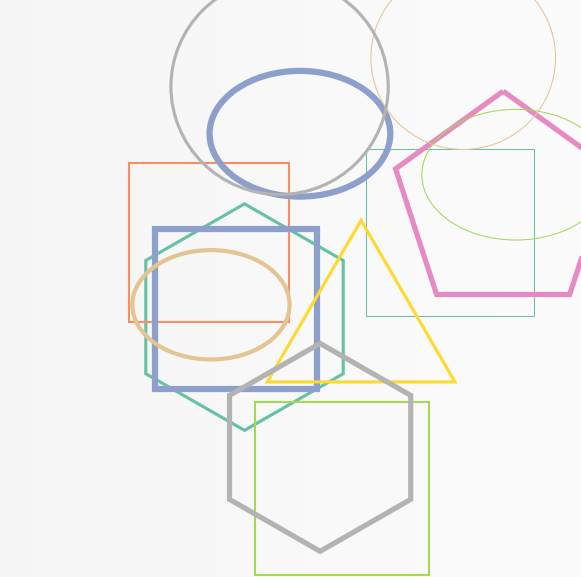[{"shape": "square", "thickness": 0.5, "radius": 0.72, "center": [0.774, 0.597]}, {"shape": "hexagon", "thickness": 1.5, "radius": 0.98, "center": [0.421, 0.45]}, {"shape": "square", "thickness": 1, "radius": 0.69, "center": [0.36, 0.579]}, {"shape": "square", "thickness": 3, "radius": 0.7, "center": [0.406, 0.464]}, {"shape": "oval", "thickness": 3, "radius": 0.78, "center": [0.516, 0.768]}, {"shape": "pentagon", "thickness": 2.5, "radius": 0.97, "center": [0.866, 0.647]}, {"shape": "oval", "thickness": 0.5, "radius": 0.81, "center": [0.887, 0.697]}, {"shape": "square", "thickness": 1, "radius": 0.75, "center": [0.588, 0.153]}, {"shape": "triangle", "thickness": 1.5, "radius": 0.93, "center": [0.621, 0.431]}, {"shape": "circle", "thickness": 0.5, "radius": 0.79, "center": [0.797, 0.899]}, {"shape": "oval", "thickness": 2, "radius": 0.68, "center": [0.363, 0.471]}, {"shape": "circle", "thickness": 1.5, "radius": 0.93, "center": [0.481, 0.849]}, {"shape": "hexagon", "thickness": 2.5, "radius": 0.9, "center": [0.551, 0.224]}]